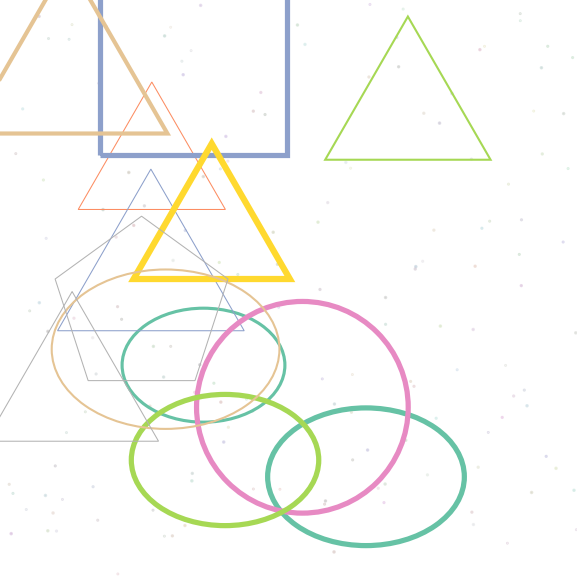[{"shape": "oval", "thickness": 1.5, "radius": 0.7, "center": [0.352, 0.367]}, {"shape": "oval", "thickness": 2.5, "radius": 0.85, "center": [0.634, 0.174]}, {"shape": "triangle", "thickness": 0.5, "radius": 0.74, "center": [0.263, 0.71]}, {"shape": "triangle", "thickness": 0.5, "radius": 0.93, "center": [0.261, 0.52]}, {"shape": "square", "thickness": 2.5, "radius": 0.81, "center": [0.335, 0.893]}, {"shape": "circle", "thickness": 2.5, "radius": 0.92, "center": [0.524, 0.294]}, {"shape": "triangle", "thickness": 1, "radius": 0.83, "center": [0.706, 0.805]}, {"shape": "oval", "thickness": 2.5, "radius": 0.81, "center": [0.39, 0.203]}, {"shape": "triangle", "thickness": 3, "radius": 0.78, "center": [0.367, 0.594]}, {"shape": "triangle", "thickness": 2, "radius": 0.99, "center": [0.118, 0.867]}, {"shape": "oval", "thickness": 1, "radius": 0.99, "center": [0.287, 0.394]}, {"shape": "triangle", "thickness": 0.5, "radius": 0.86, "center": [0.125, 0.322]}, {"shape": "pentagon", "thickness": 0.5, "radius": 0.79, "center": [0.245, 0.467]}]